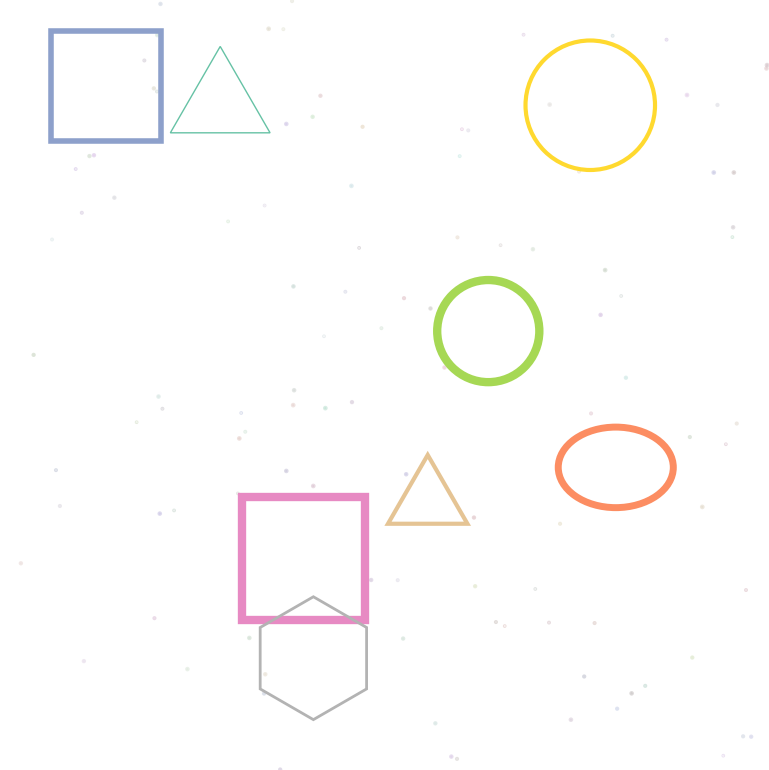[{"shape": "triangle", "thickness": 0.5, "radius": 0.37, "center": [0.286, 0.865]}, {"shape": "oval", "thickness": 2.5, "radius": 0.37, "center": [0.8, 0.393]}, {"shape": "square", "thickness": 2, "radius": 0.36, "center": [0.138, 0.888]}, {"shape": "square", "thickness": 3, "radius": 0.4, "center": [0.395, 0.275]}, {"shape": "circle", "thickness": 3, "radius": 0.33, "center": [0.634, 0.57]}, {"shape": "circle", "thickness": 1.5, "radius": 0.42, "center": [0.767, 0.863]}, {"shape": "triangle", "thickness": 1.5, "radius": 0.3, "center": [0.555, 0.35]}, {"shape": "hexagon", "thickness": 1, "radius": 0.4, "center": [0.407, 0.145]}]